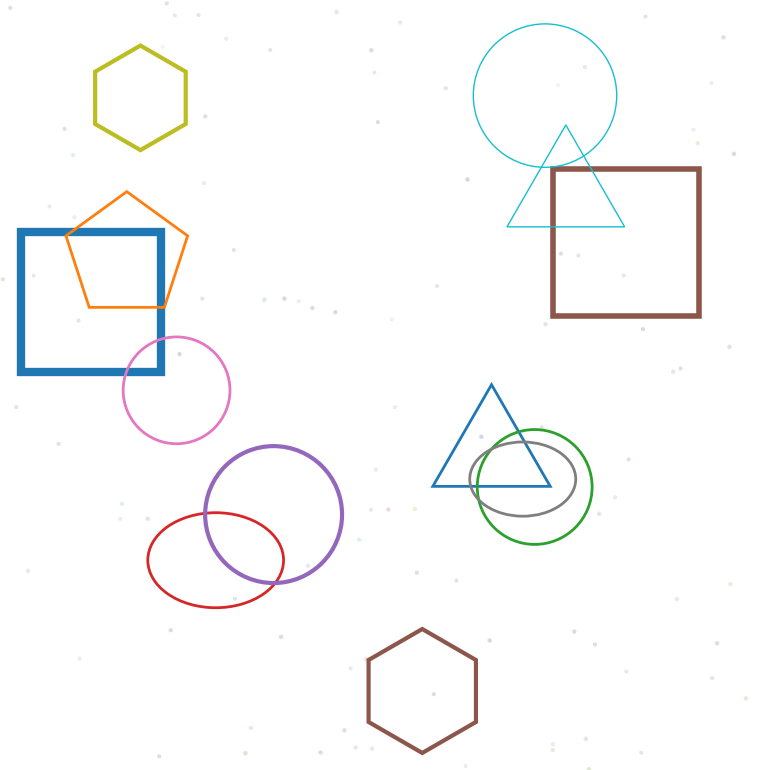[{"shape": "square", "thickness": 3, "radius": 0.45, "center": [0.118, 0.607]}, {"shape": "triangle", "thickness": 1, "radius": 0.44, "center": [0.638, 0.412]}, {"shape": "pentagon", "thickness": 1, "radius": 0.42, "center": [0.165, 0.668]}, {"shape": "circle", "thickness": 1, "radius": 0.37, "center": [0.694, 0.368]}, {"shape": "oval", "thickness": 1, "radius": 0.44, "center": [0.28, 0.272]}, {"shape": "circle", "thickness": 1.5, "radius": 0.44, "center": [0.355, 0.332]}, {"shape": "hexagon", "thickness": 1.5, "radius": 0.4, "center": [0.548, 0.103]}, {"shape": "square", "thickness": 2, "radius": 0.48, "center": [0.813, 0.685]}, {"shape": "circle", "thickness": 1, "radius": 0.35, "center": [0.229, 0.493]}, {"shape": "oval", "thickness": 1, "radius": 0.34, "center": [0.679, 0.378]}, {"shape": "hexagon", "thickness": 1.5, "radius": 0.34, "center": [0.182, 0.873]}, {"shape": "triangle", "thickness": 0.5, "radius": 0.44, "center": [0.735, 0.749]}, {"shape": "circle", "thickness": 0.5, "radius": 0.47, "center": [0.708, 0.876]}]